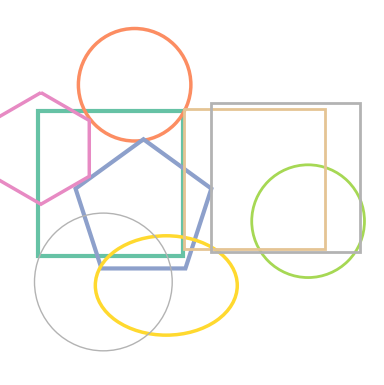[{"shape": "square", "thickness": 3, "radius": 0.94, "center": [0.286, 0.524]}, {"shape": "circle", "thickness": 2.5, "radius": 0.73, "center": [0.35, 0.78]}, {"shape": "pentagon", "thickness": 3, "radius": 0.93, "center": [0.373, 0.453]}, {"shape": "hexagon", "thickness": 2.5, "radius": 0.72, "center": [0.106, 0.615]}, {"shape": "circle", "thickness": 2, "radius": 0.73, "center": [0.8, 0.425]}, {"shape": "oval", "thickness": 2.5, "radius": 0.92, "center": [0.432, 0.259]}, {"shape": "square", "thickness": 2, "radius": 0.91, "center": [0.661, 0.535]}, {"shape": "circle", "thickness": 1, "radius": 0.89, "center": [0.268, 0.268]}, {"shape": "square", "thickness": 2, "radius": 0.96, "center": [0.742, 0.539]}]